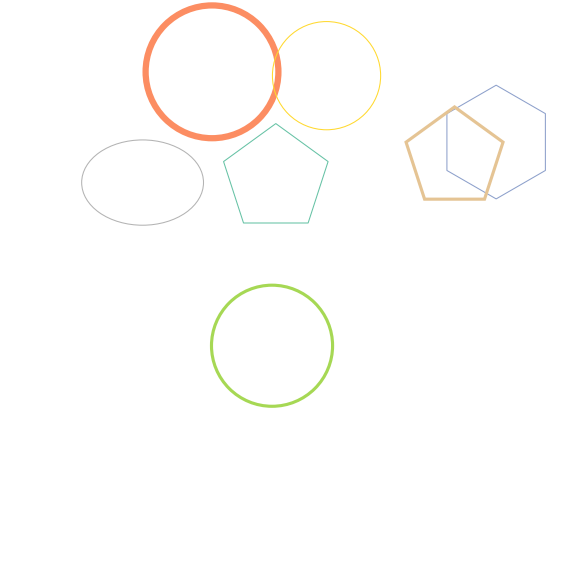[{"shape": "pentagon", "thickness": 0.5, "radius": 0.48, "center": [0.478, 0.69]}, {"shape": "circle", "thickness": 3, "radius": 0.57, "center": [0.367, 0.875]}, {"shape": "hexagon", "thickness": 0.5, "radius": 0.49, "center": [0.859, 0.753]}, {"shape": "circle", "thickness": 1.5, "radius": 0.52, "center": [0.471, 0.4]}, {"shape": "circle", "thickness": 0.5, "radius": 0.47, "center": [0.565, 0.868]}, {"shape": "pentagon", "thickness": 1.5, "radius": 0.44, "center": [0.787, 0.726]}, {"shape": "oval", "thickness": 0.5, "radius": 0.53, "center": [0.247, 0.683]}]